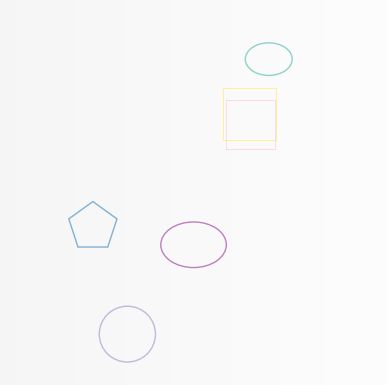[{"shape": "oval", "thickness": 1, "radius": 0.3, "center": [0.694, 0.846]}, {"shape": "circle", "thickness": 1, "radius": 0.36, "center": [0.329, 0.132]}, {"shape": "pentagon", "thickness": 1, "radius": 0.33, "center": [0.24, 0.411]}, {"shape": "square", "thickness": 0.5, "radius": 0.32, "center": [0.647, 0.677]}, {"shape": "oval", "thickness": 1, "radius": 0.42, "center": [0.5, 0.364]}, {"shape": "square", "thickness": 0.5, "radius": 0.34, "center": [0.643, 0.704]}]